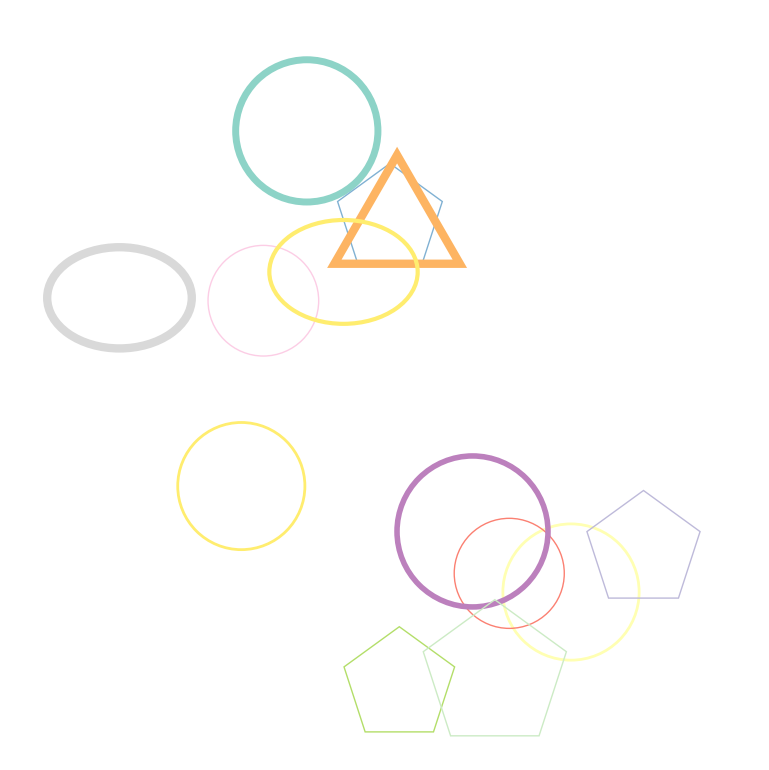[{"shape": "circle", "thickness": 2.5, "radius": 0.46, "center": [0.398, 0.83]}, {"shape": "circle", "thickness": 1, "radius": 0.44, "center": [0.742, 0.231]}, {"shape": "pentagon", "thickness": 0.5, "radius": 0.39, "center": [0.836, 0.286]}, {"shape": "circle", "thickness": 0.5, "radius": 0.36, "center": [0.661, 0.255]}, {"shape": "pentagon", "thickness": 0.5, "radius": 0.36, "center": [0.506, 0.716]}, {"shape": "triangle", "thickness": 3, "radius": 0.47, "center": [0.516, 0.705]}, {"shape": "pentagon", "thickness": 0.5, "radius": 0.38, "center": [0.519, 0.111]}, {"shape": "circle", "thickness": 0.5, "radius": 0.36, "center": [0.342, 0.609]}, {"shape": "oval", "thickness": 3, "radius": 0.47, "center": [0.155, 0.613]}, {"shape": "circle", "thickness": 2, "radius": 0.49, "center": [0.614, 0.31]}, {"shape": "pentagon", "thickness": 0.5, "radius": 0.49, "center": [0.643, 0.123]}, {"shape": "circle", "thickness": 1, "radius": 0.41, "center": [0.313, 0.369]}, {"shape": "oval", "thickness": 1.5, "radius": 0.48, "center": [0.446, 0.647]}]